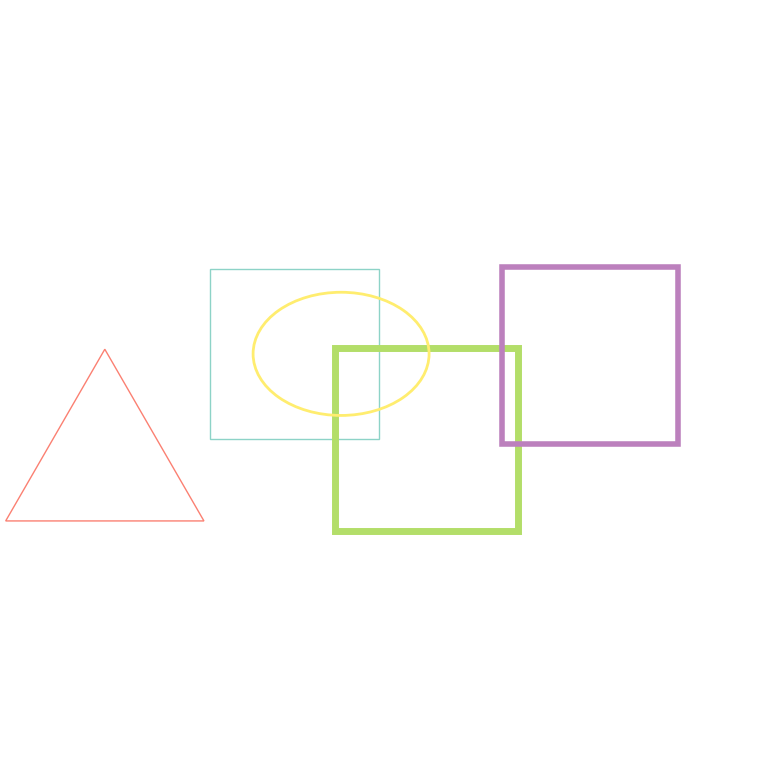[{"shape": "square", "thickness": 0.5, "radius": 0.55, "center": [0.382, 0.54]}, {"shape": "triangle", "thickness": 0.5, "radius": 0.74, "center": [0.136, 0.398]}, {"shape": "square", "thickness": 2.5, "radius": 0.59, "center": [0.554, 0.429]}, {"shape": "square", "thickness": 2, "radius": 0.57, "center": [0.766, 0.538]}, {"shape": "oval", "thickness": 1, "radius": 0.57, "center": [0.443, 0.54]}]